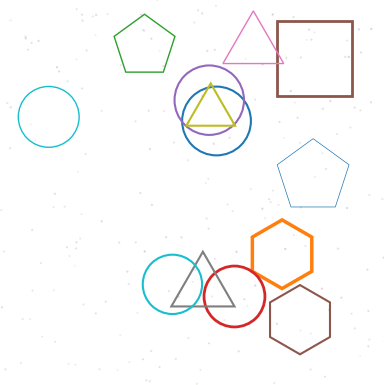[{"shape": "circle", "thickness": 1.5, "radius": 0.45, "center": [0.562, 0.686]}, {"shape": "pentagon", "thickness": 0.5, "radius": 0.49, "center": [0.813, 0.542]}, {"shape": "hexagon", "thickness": 2.5, "radius": 0.45, "center": [0.733, 0.34]}, {"shape": "pentagon", "thickness": 1, "radius": 0.42, "center": [0.375, 0.88]}, {"shape": "circle", "thickness": 2, "radius": 0.4, "center": [0.609, 0.23]}, {"shape": "circle", "thickness": 1.5, "radius": 0.45, "center": [0.544, 0.74]}, {"shape": "square", "thickness": 2, "radius": 0.49, "center": [0.816, 0.848]}, {"shape": "hexagon", "thickness": 1.5, "radius": 0.45, "center": [0.779, 0.17]}, {"shape": "triangle", "thickness": 1, "radius": 0.46, "center": [0.658, 0.881]}, {"shape": "triangle", "thickness": 1.5, "radius": 0.47, "center": [0.527, 0.251]}, {"shape": "triangle", "thickness": 1.5, "radius": 0.37, "center": [0.547, 0.71]}, {"shape": "circle", "thickness": 1.5, "radius": 0.39, "center": [0.448, 0.261]}, {"shape": "circle", "thickness": 1, "radius": 0.39, "center": [0.127, 0.696]}]